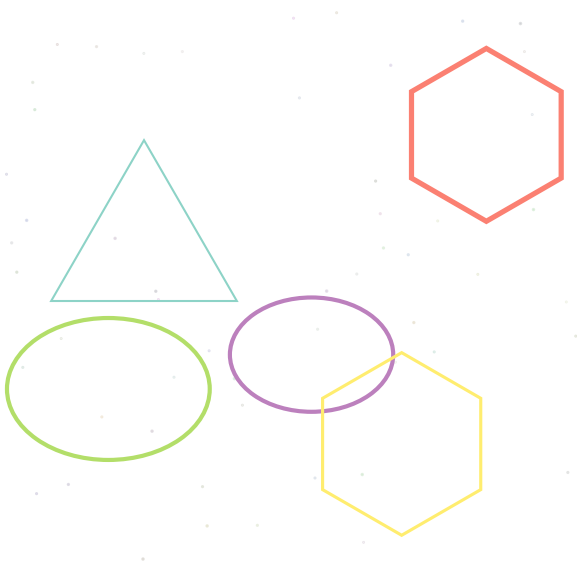[{"shape": "triangle", "thickness": 1, "radius": 0.93, "center": [0.249, 0.571]}, {"shape": "hexagon", "thickness": 2.5, "radius": 0.75, "center": [0.842, 0.766]}, {"shape": "oval", "thickness": 2, "radius": 0.88, "center": [0.188, 0.326]}, {"shape": "oval", "thickness": 2, "radius": 0.71, "center": [0.539, 0.385]}, {"shape": "hexagon", "thickness": 1.5, "radius": 0.79, "center": [0.696, 0.23]}]